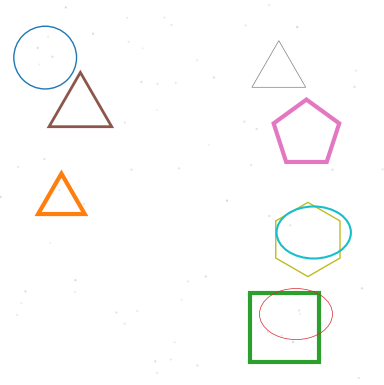[{"shape": "circle", "thickness": 1, "radius": 0.41, "center": [0.117, 0.85]}, {"shape": "triangle", "thickness": 3, "radius": 0.35, "center": [0.16, 0.479]}, {"shape": "square", "thickness": 3, "radius": 0.45, "center": [0.739, 0.15]}, {"shape": "oval", "thickness": 0.5, "radius": 0.47, "center": [0.769, 0.184]}, {"shape": "triangle", "thickness": 2, "radius": 0.47, "center": [0.209, 0.718]}, {"shape": "pentagon", "thickness": 3, "radius": 0.45, "center": [0.796, 0.652]}, {"shape": "triangle", "thickness": 0.5, "radius": 0.4, "center": [0.724, 0.814]}, {"shape": "hexagon", "thickness": 1, "radius": 0.48, "center": [0.8, 0.378]}, {"shape": "oval", "thickness": 1.5, "radius": 0.48, "center": [0.815, 0.396]}]